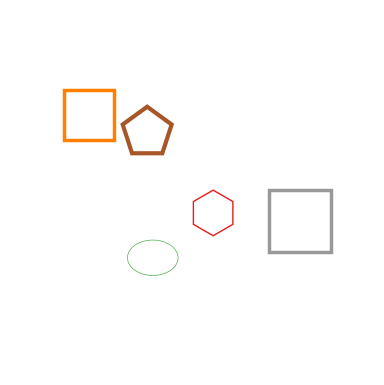[{"shape": "hexagon", "thickness": 1, "radius": 0.3, "center": [0.554, 0.447]}, {"shape": "oval", "thickness": 0.5, "radius": 0.33, "center": [0.397, 0.33]}, {"shape": "square", "thickness": 2.5, "radius": 0.33, "center": [0.231, 0.702]}, {"shape": "pentagon", "thickness": 3, "radius": 0.33, "center": [0.382, 0.656]}, {"shape": "square", "thickness": 2.5, "radius": 0.4, "center": [0.779, 0.426]}]